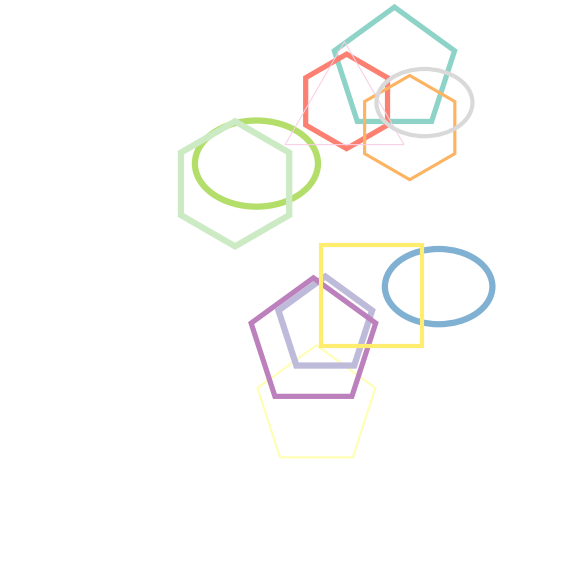[{"shape": "pentagon", "thickness": 2.5, "radius": 0.55, "center": [0.683, 0.877]}, {"shape": "pentagon", "thickness": 1, "radius": 0.54, "center": [0.548, 0.294]}, {"shape": "pentagon", "thickness": 3, "radius": 0.43, "center": [0.563, 0.435]}, {"shape": "hexagon", "thickness": 2.5, "radius": 0.41, "center": [0.6, 0.824]}, {"shape": "oval", "thickness": 3, "radius": 0.47, "center": [0.76, 0.503]}, {"shape": "hexagon", "thickness": 1.5, "radius": 0.45, "center": [0.709, 0.778]}, {"shape": "oval", "thickness": 3, "radius": 0.53, "center": [0.444, 0.716]}, {"shape": "triangle", "thickness": 0.5, "radius": 0.59, "center": [0.597, 0.808]}, {"shape": "oval", "thickness": 2, "radius": 0.42, "center": [0.735, 0.822]}, {"shape": "pentagon", "thickness": 2.5, "radius": 0.57, "center": [0.543, 0.405]}, {"shape": "hexagon", "thickness": 3, "radius": 0.54, "center": [0.407, 0.681]}, {"shape": "square", "thickness": 2, "radius": 0.44, "center": [0.644, 0.488]}]